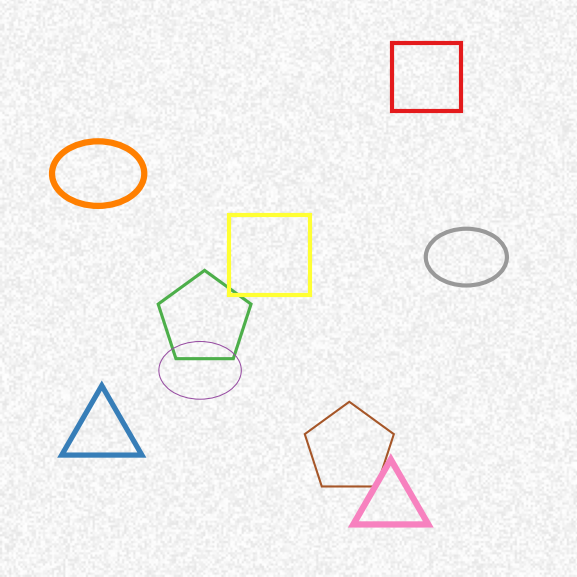[{"shape": "square", "thickness": 2, "radius": 0.3, "center": [0.739, 0.866]}, {"shape": "triangle", "thickness": 2.5, "radius": 0.4, "center": [0.176, 0.251]}, {"shape": "pentagon", "thickness": 1.5, "radius": 0.42, "center": [0.354, 0.446]}, {"shape": "oval", "thickness": 0.5, "radius": 0.36, "center": [0.346, 0.358]}, {"shape": "oval", "thickness": 3, "radius": 0.4, "center": [0.17, 0.699]}, {"shape": "square", "thickness": 2, "radius": 0.35, "center": [0.467, 0.557]}, {"shape": "pentagon", "thickness": 1, "radius": 0.41, "center": [0.605, 0.222]}, {"shape": "triangle", "thickness": 3, "radius": 0.38, "center": [0.677, 0.129]}, {"shape": "oval", "thickness": 2, "radius": 0.35, "center": [0.808, 0.554]}]